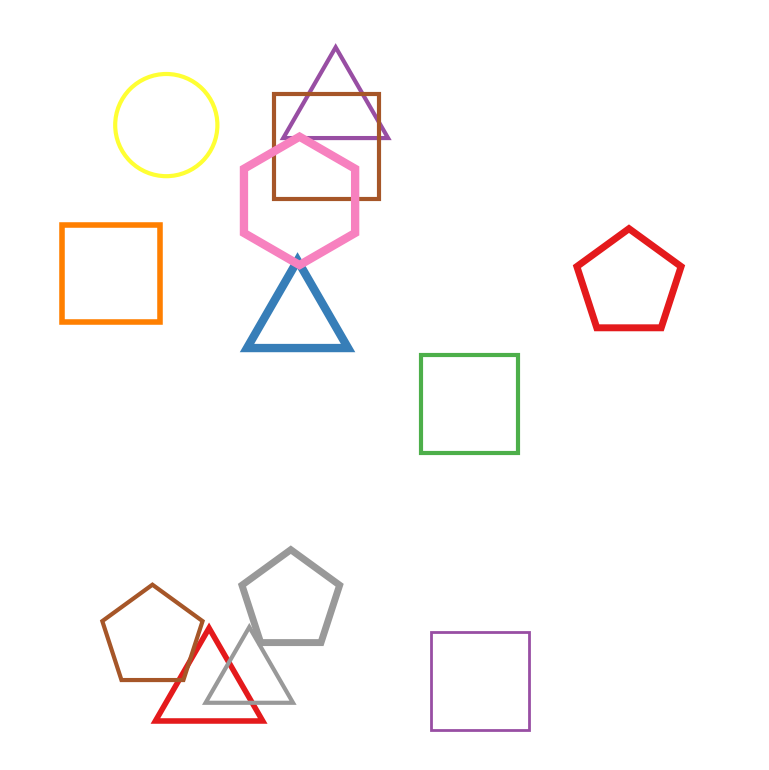[{"shape": "pentagon", "thickness": 2.5, "radius": 0.36, "center": [0.817, 0.632]}, {"shape": "triangle", "thickness": 2, "radius": 0.4, "center": [0.272, 0.104]}, {"shape": "triangle", "thickness": 3, "radius": 0.38, "center": [0.386, 0.586]}, {"shape": "square", "thickness": 1.5, "radius": 0.32, "center": [0.61, 0.475]}, {"shape": "square", "thickness": 1, "radius": 0.32, "center": [0.624, 0.115]}, {"shape": "triangle", "thickness": 1.5, "radius": 0.39, "center": [0.436, 0.86]}, {"shape": "square", "thickness": 2, "radius": 0.32, "center": [0.144, 0.645]}, {"shape": "circle", "thickness": 1.5, "radius": 0.33, "center": [0.216, 0.838]}, {"shape": "square", "thickness": 1.5, "radius": 0.34, "center": [0.424, 0.81]}, {"shape": "pentagon", "thickness": 1.5, "radius": 0.34, "center": [0.198, 0.172]}, {"shape": "hexagon", "thickness": 3, "radius": 0.42, "center": [0.389, 0.739]}, {"shape": "pentagon", "thickness": 2.5, "radius": 0.33, "center": [0.378, 0.219]}, {"shape": "triangle", "thickness": 1.5, "radius": 0.33, "center": [0.324, 0.12]}]